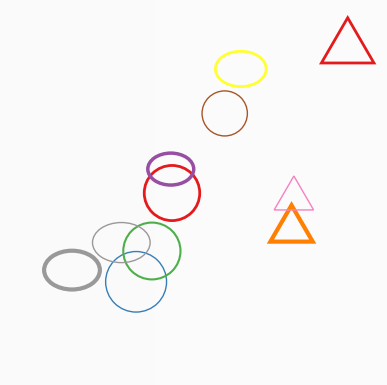[{"shape": "triangle", "thickness": 2, "radius": 0.39, "center": [0.897, 0.876]}, {"shape": "circle", "thickness": 2, "radius": 0.36, "center": [0.444, 0.499]}, {"shape": "circle", "thickness": 1, "radius": 0.39, "center": [0.351, 0.268]}, {"shape": "circle", "thickness": 1.5, "radius": 0.37, "center": [0.392, 0.348]}, {"shape": "oval", "thickness": 2.5, "radius": 0.3, "center": [0.441, 0.561]}, {"shape": "triangle", "thickness": 3, "radius": 0.32, "center": [0.752, 0.404]}, {"shape": "oval", "thickness": 2, "radius": 0.33, "center": [0.621, 0.821]}, {"shape": "circle", "thickness": 1, "radius": 0.29, "center": [0.58, 0.705]}, {"shape": "triangle", "thickness": 1, "radius": 0.29, "center": [0.758, 0.484]}, {"shape": "oval", "thickness": 1, "radius": 0.37, "center": [0.313, 0.37]}, {"shape": "oval", "thickness": 3, "radius": 0.36, "center": [0.186, 0.298]}]